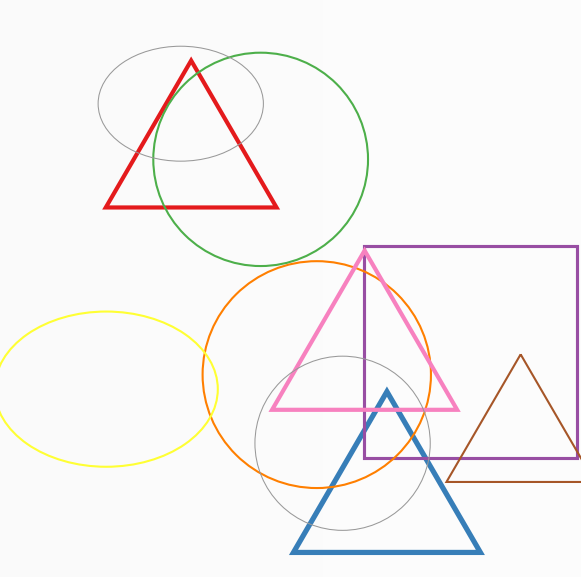[{"shape": "triangle", "thickness": 2, "radius": 0.85, "center": [0.329, 0.725]}, {"shape": "triangle", "thickness": 2.5, "radius": 0.93, "center": [0.666, 0.135]}, {"shape": "circle", "thickness": 1, "radius": 0.92, "center": [0.448, 0.723]}, {"shape": "square", "thickness": 1.5, "radius": 0.92, "center": [0.809, 0.39]}, {"shape": "circle", "thickness": 1, "radius": 0.98, "center": [0.545, 0.35]}, {"shape": "oval", "thickness": 1, "radius": 0.96, "center": [0.183, 0.325]}, {"shape": "triangle", "thickness": 1, "radius": 0.74, "center": [0.896, 0.238]}, {"shape": "triangle", "thickness": 2, "radius": 0.92, "center": [0.627, 0.381]}, {"shape": "oval", "thickness": 0.5, "radius": 0.71, "center": [0.311, 0.82]}, {"shape": "circle", "thickness": 0.5, "radius": 0.75, "center": [0.589, 0.232]}]